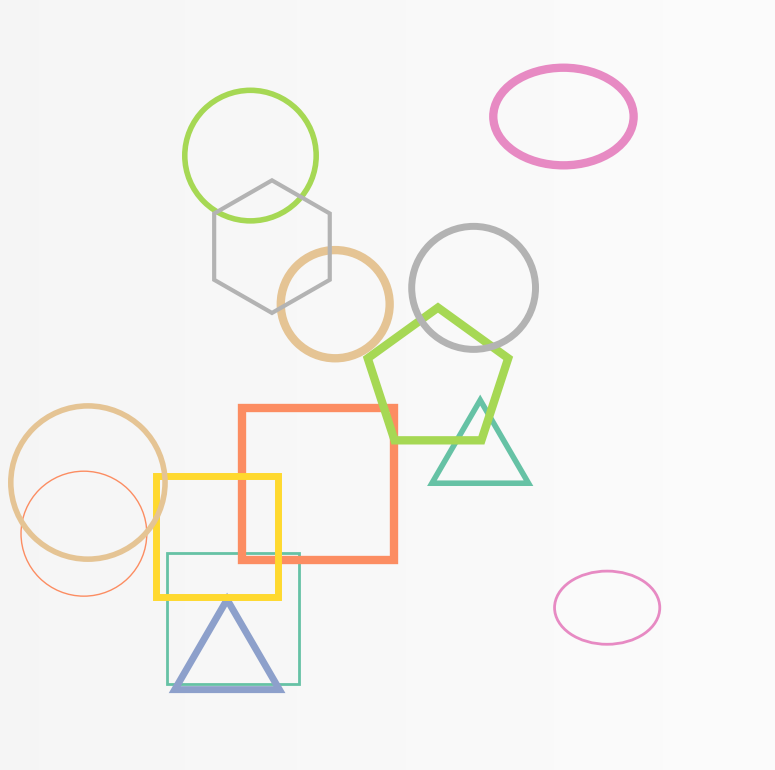[{"shape": "triangle", "thickness": 2, "radius": 0.36, "center": [0.62, 0.408]}, {"shape": "square", "thickness": 1, "radius": 0.43, "center": [0.3, 0.197]}, {"shape": "square", "thickness": 3, "radius": 0.49, "center": [0.411, 0.372]}, {"shape": "circle", "thickness": 0.5, "radius": 0.41, "center": [0.108, 0.307]}, {"shape": "triangle", "thickness": 2.5, "radius": 0.39, "center": [0.293, 0.143]}, {"shape": "oval", "thickness": 3, "radius": 0.45, "center": [0.727, 0.849]}, {"shape": "oval", "thickness": 1, "radius": 0.34, "center": [0.783, 0.211]}, {"shape": "pentagon", "thickness": 3, "radius": 0.48, "center": [0.565, 0.505]}, {"shape": "circle", "thickness": 2, "radius": 0.42, "center": [0.323, 0.798]}, {"shape": "square", "thickness": 2.5, "radius": 0.39, "center": [0.28, 0.303]}, {"shape": "circle", "thickness": 3, "radius": 0.35, "center": [0.433, 0.605]}, {"shape": "circle", "thickness": 2, "radius": 0.5, "center": [0.113, 0.373]}, {"shape": "circle", "thickness": 2.5, "radius": 0.4, "center": [0.611, 0.626]}, {"shape": "hexagon", "thickness": 1.5, "radius": 0.43, "center": [0.351, 0.68]}]